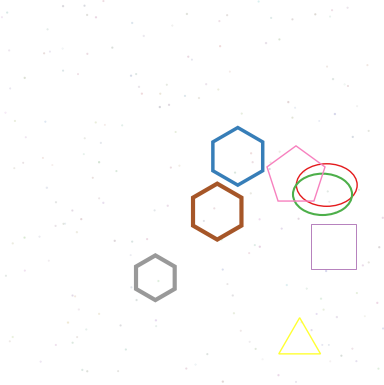[{"shape": "oval", "thickness": 1, "radius": 0.39, "center": [0.849, 0.519]}, {"shape": "hexagon", "thickness": 2.5, "radius": 0.37, "center": [0.618, 0.594]}, {"shape": "oval", "thickness": 1.5, "radius": 0.38, "center": [0.838, 0.495]}, {"shape": "square", "thickness": 0.5, "radius": 0.29, "center": [0.866, 0.36]}, {"shape": "triangle", "thickness": 1, "radius": 0.31, "center": [0.778, 0.112]}, {"shape": "hexagon", "thickness": 3, "radius": 0.36, "center": [0.564, 0.45]}, {"shape": "pentagon", "thickness": 1, "radius": 0.4, "center": [0.769, 0.542]}, {"shape": "hexagon", "thickness": 3, "radius": 0.29, "center": [0.404, 0.279]}]